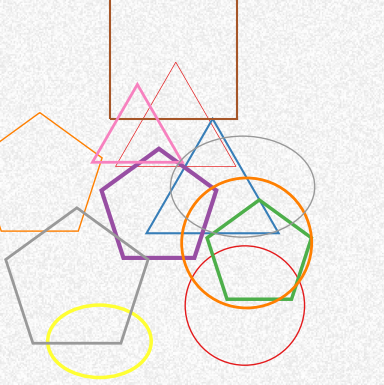[{"shape": "triangle", "thickness": 0.5, "radius": 0.9, "center": [0.457, 0.658]}, {"shape": "circle", "thickness": 1, "radius": 0.78, "center": [0.636, 0.206]}, {"shape": "triangle", "thickness": 1.5, "radius": 0.99, "center": [0.552, 0.493]}, {"shape": "pentagon", "thickness": 2.5, "radius": 0.71, "center": [0.673, 0.338]}, {"shape": "pentagon", "thickness": 3, "radius": 0.78, "center": [0.413, 0.457]}, {"shape": "circle", "thickness": 2, "radius": 0.84, "center": [0.641, 0.369]}, {"shape": "pentagon", "thickness": 1, "radius": 0.85, "center": [0.103, 0.537]}, {"shape": "oval", "thickness": 2.5, "radius": 0.67, "center": [0.258, 0.113]}, {"shape": "square", "thickness": 1.5, "radius": 0.82, "center": [0.45, 0.855]}, {"shape": "triangle", "thickness": 2, "radius": 0.67, "center": [0.357, 0.646]}, {"shape": "pentagon", "thickness": 2, "radius": 0.97, "center": [0.2, 0.266]}, {"shape": "oval", "thickness": 1, "radius": 0.94, "center": [0.63, 0.515]}]